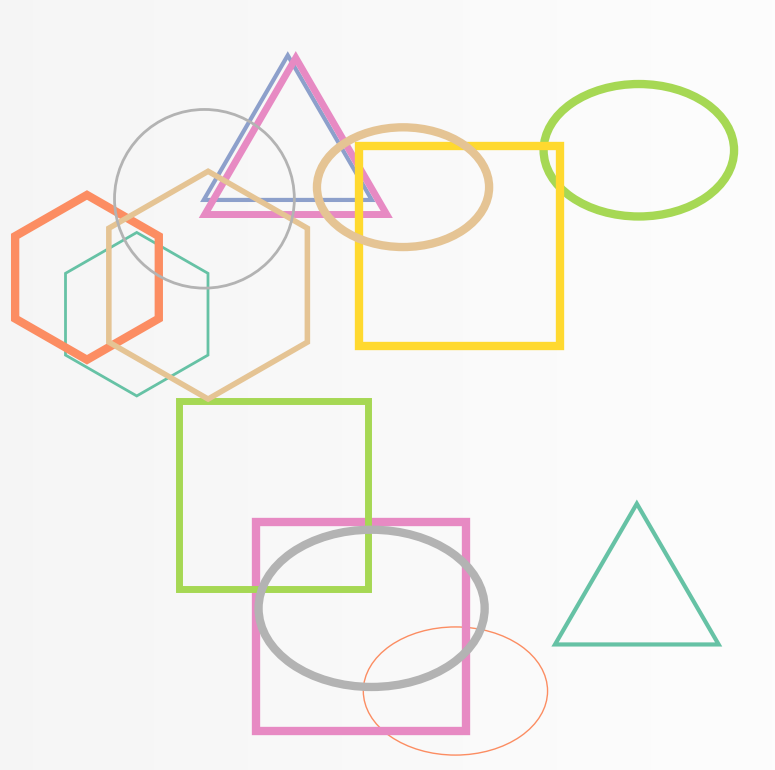[{"shape": "hexagon", "thickness": 1, "radius": 0.53, "center": [0.176, 0.592]}, {"shape": "triangle", "thickness": 1.5, "radius": 0.61, "center": [0.822, 0.224]}, {"shape": "oval", "thickness": 0.5, "radius": 0.59, "center": [0.588, 0.103]}, {"shape": "hexagon", "thickness": 3, "radius": 0.54, "center": [0.112, 0.64]}, {"shape": "triangle", "thickness": 1.5, "radius": 0.63, "center": [0.371, 0.803]}, {"shape": "triangle", "thickness": 2.5, "radius": 0.68, "center": [0.382, 0.789]}, {"shape": "square", "thickness": 3, "radius": 0.68, "center": [0.466, 0.186]}, {"shape": "oval", "thickness": 3, "radius": 0.61, "center": [0.824, 0.805]}, {"shape": "square", "thickness": 2.5, "radius": 0.61, "center": [0.353, 0.357]}, {"shape": "square", "thickness": 3, "radius": 0.65, "center": [0.593, 0.68]}, {"shape": "hexagon", "thickness": 2, "radius": 0.74, "center": [0.269, 0.63]}, {"shape": "oval", "thickness": 3, "radius": 0.56, "center": [0.52, 0.757]}, {"shape": "circle", "thickness": 1, "radius": 0.58, "center": [0.264, 0.742]}, {"shape": "oval", "thickness": 3, "radius": 0.73, "center": [0.479, 0.21]}]